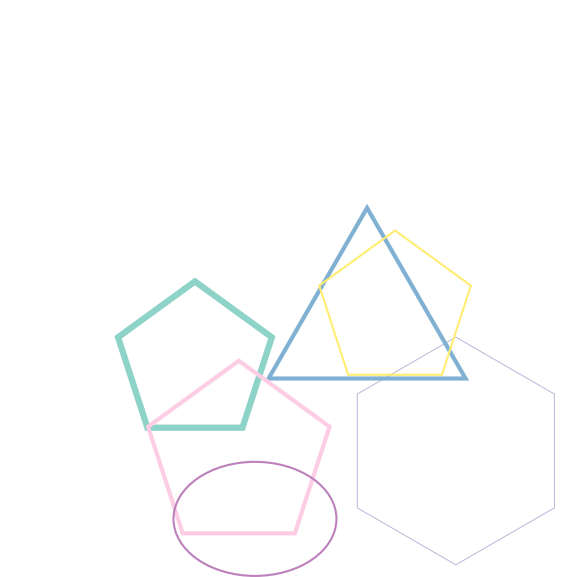[{"shape": "pentagon", "thickness": 3, "radius": 0.7, "center": [0.338, 0.372]}, {"shape": "hexagon", "thickness": 0.5, "radius": 0.99, "center": [0.789, 0.218]}, {"shape": "triangle", "thickness": 2, "radius": 0.98, "center": [0.636, 0.442]}, {"shape": "pentagon", "thickness": 2, "radius": 0.83, "center": [0.414, 0.209]}, {"shape": "oval", "thickness": 1, "radius": 0.71, "center": [0.442, 0.101]}, {"shape": "pentagon", "thickness": 1, "radius": 0.69, "center": [0.684, 0.462]}]